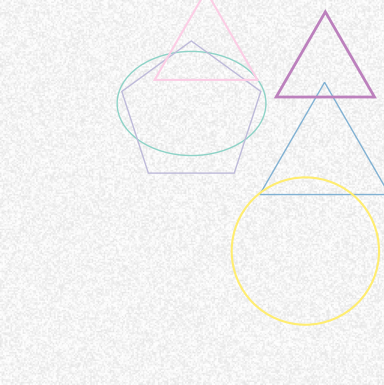[{"shape": "oval", "thickness": 1, "radius": 0.97, "center": [0.497, 0.731]}, {"shape": "pentagon", "thickness": 1, "radius": 0.95, "center": [0.497, 0.704]}, {"shape": "triangle", "thickness": 1, "radius": 0.97, "center": [0.843, 0.592]}, {"shape": "triangle", "thickness": 1.5, "radius": 0.77, "center": [0.535, 0.87]}, {"shape": "triangle", "thickness": 2, "radius": 0.74, "center": [0.845, 0.822]}, {"shape": "circle", "thickness": 1.5, "radius": 0.96, "center": [0.793, 0.348]}]